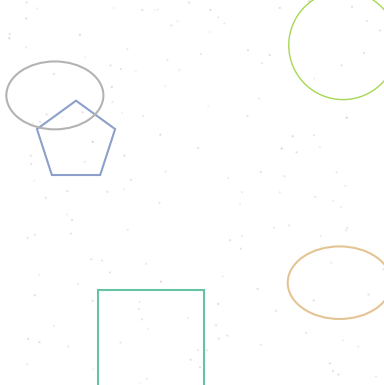[{"shape": "square", "thickness": 1.5, "radius": 0.69, "center": [0.393, 0.109]}, {"shape": "pentagon", "thickness": 1.5, "radius": 0.53, "center": [0.198, 0.632]}, {"shape": "circle", "thickness": 1, "radius": 0.71, "center": [0.891, 0.882]}, {"shape": "oval", "thickness": 1.5, "radius": 0.67, "center": [0.882, 0.266]}, {"shape": "oval", "thickness": 1.5, "radius": 0.63, "center": [0.142, 0.752]}]